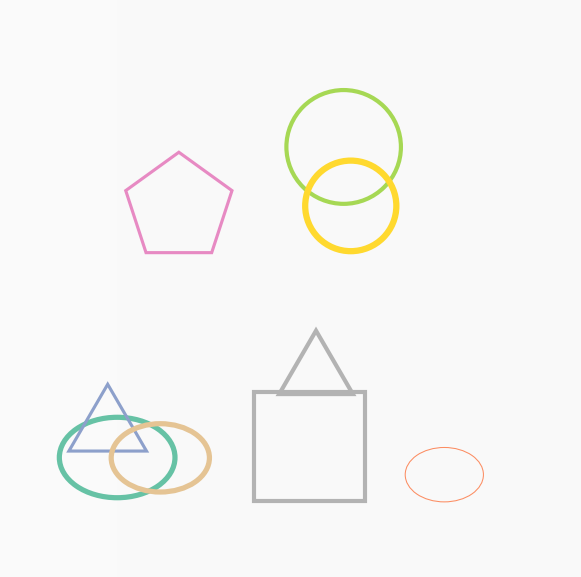[{"shape": "oval", "thickness": 2.5, "radius": 0.5, "center": [0.202, 0.207]}, {"shape": "oval", "thickness": 0.5, "radius": 0.34, "center": [0.764, 0.177]}, {"shape": "triangle", "thickness": 1.5, "radius": 0.39, "center": [0.185, 0.257]}, {"shape": "pentagon", "thickness": 1.5, "radius": 0.48, "center": [0.308, 0.639]}, {"shape": "circle", "thickness": 2, "radius": 0.49, "center": [0.591, 0.745]}, {"shape": "circle", "thickness": 3, "radius": 0.39, "center": [0.603, 0.643]}, {"shape": "oval", "thickness": 2.5, "radius": 0.42, "center": [0.276, 0.206]}, {"shape": "square", "thickness": 2, "radius": 0.47, "center": [0.532, 0.226]}, {"shape": "triangle", "thickness": 2, "radius": 0.37, "center": [0.544, 0.353]}]